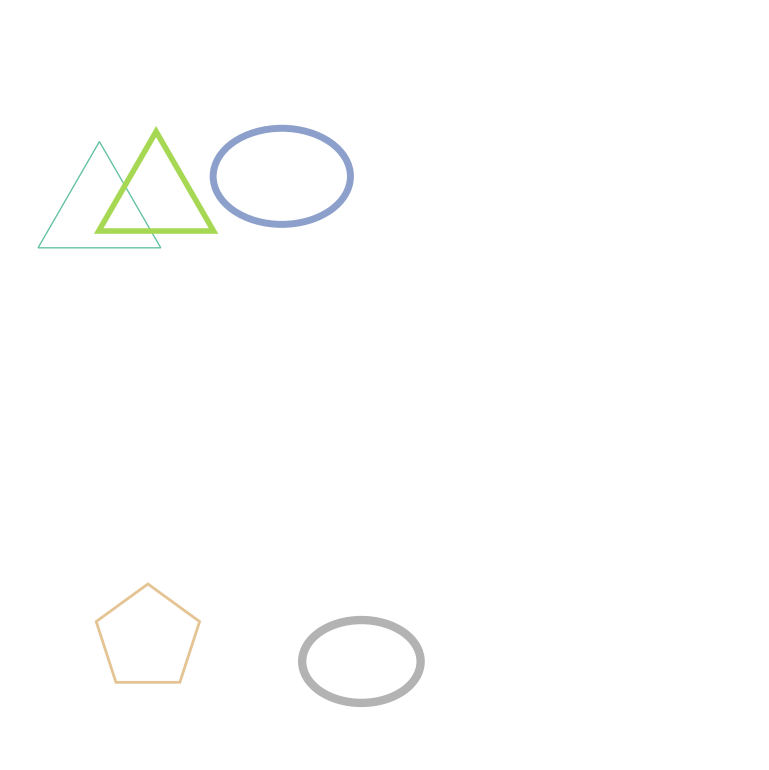[{"shape": "triangle", "thickness": 0.5, "radius": 0.46, "center": [0.129, 0.724]}, {"shape": "oval", "thickness": 2.5, "radius": 0.45, "center": [0.366, 0.771]}, {"shape": "triangle", "thickness": 2, "radius": 0.43, "center": [0.203, 0.743]}, {"shape": "pentagon", "thickness": 1, "radius": 0.35, "center": [0.192, 0.171]}, {"shape": "oval", "thickness": 3, "radius": 0.38, "center": [0.469, 0.141]}]